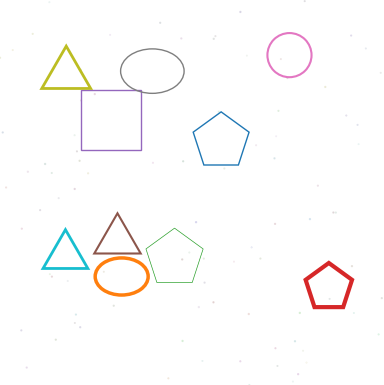[{"shape": "pentagon", "thickness": 1, "radius": 0.38, "center": [0.574, 0.633]}, {"shape": "oval", "thickness": 2.5, "radius": 0.34, "center": [0.316, 0.282]}, {"shape": "pentagon", "thickness": 0.5, "radius": 0.39, "center": [0.453, 0.329]}, {"shape": "pentagon", "thickness": 3, "radius": 0.32, "center": [0.854, 0.254]}, {"shape": "square", "thickness": 1, "radius": 0.39, "center": [0.288, 0.689]}, {"shape": "triangle", "thickness": 1.5, "radius": 0.35, "center": [0.305, 0.376]}, {"shape": "circle", "thickness": 1.5, "radius": 0.29, "center": [0.752, 0.857]}, {"shape": "oval", "thickness": 1, "radius": 0.41, "center": [0.396, 0.815]}, {"shape": "triangle", "thickness": 2, "radius": 0.37, "center": [0.172, 0.807]}, {"shape": "triangle", "thickness": 2, "radius": 0.34, "center": [0.17, 0.336]}]